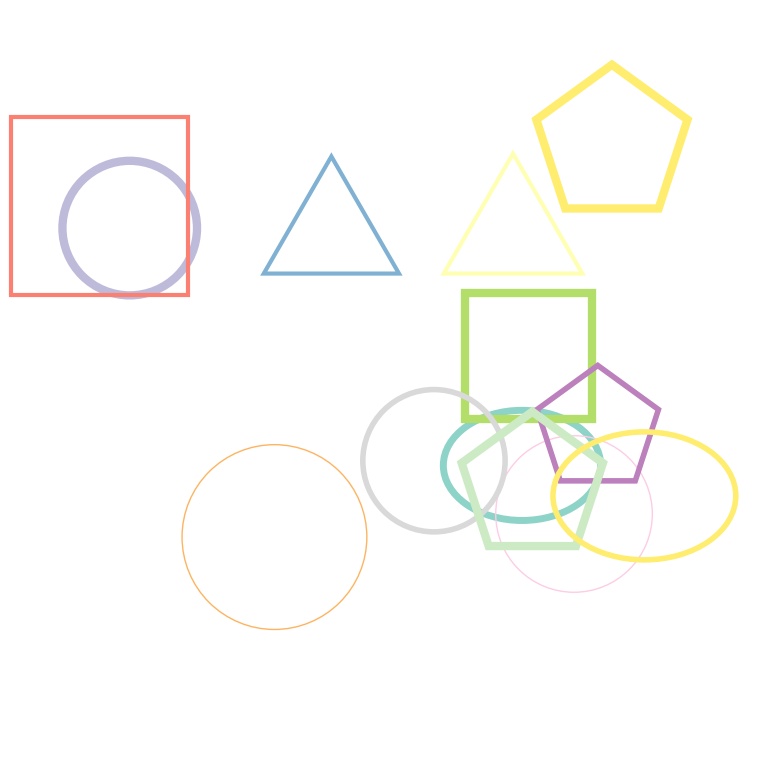[{"shape": "oval", "thickness": 2.5, "radius": 0.51, "center": [0.678, 0.396]}, {"shape": "triangle", "thickness": 1.5, "radius": 0.52, "center": [0.666, 0.697]}, {"shape": "circle", "thickness": 3, "radius": 0.44, "center": [0.168, 0.704]}, {"shape": "square", "thickness": 1.5, "radius": 0.58, "center": [0.129, 0.732]}, {"shape": "triangle", "thickness": 1.5, "radius": 0.51, "center": [0.43, 0.695]}, {"shape": "circle", "thickness": 0.5, "radius": 0.6, "center": [0.356, 0.303]}, {"shape": "square", "thickness": 3, "radius": 0.41, "center": [0.686, 0.537]}, {"shape": "circle", "thickness": 0.5, "radius": 0.51, "center": [0.745, 0.333]}, {"shape": "circle", "thickness": 2, "radius": 0.46, "center": [0.564, 0.402]}, {"shape": "pentagon", "thickness": 2, "radius": 0.41, "center": [0.776, 0.443]}, {"shape": "pentagon", "thickness": 3, "radius": 0.48, "center": [0.691, 0.369]}, {"shape": "oval", "thickness": 2, "radius": 0.59, "center": [0.837, 0.356]}, {"shape": "pentagon", "thickness": 3, "radius": 0.52, "center": [0.795, 0.813]}]